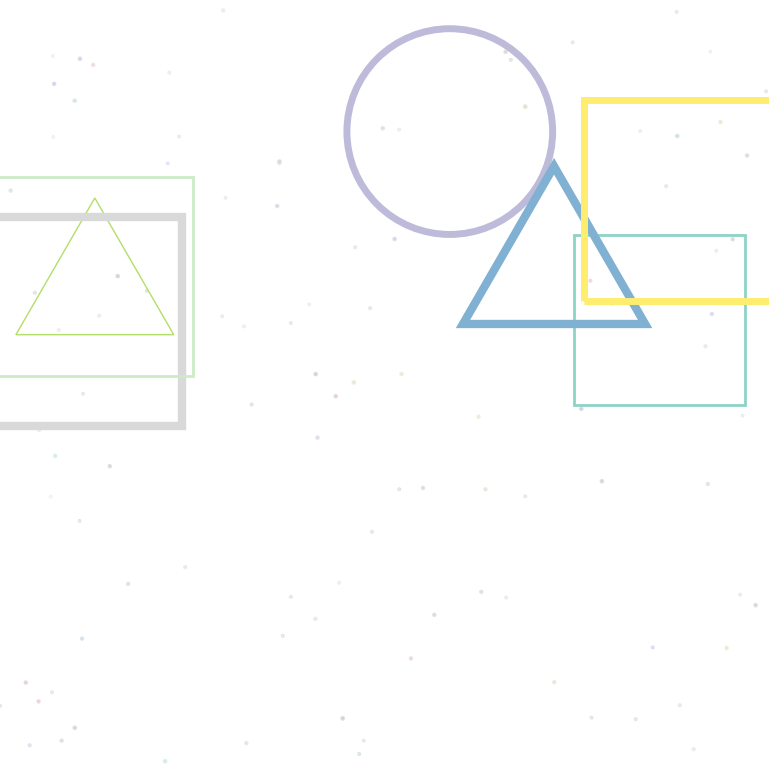[{"shape": "square", "thickness": 1, "radius": 0.55, "center": [0.856, 0.584]}, {"shape": "circle", "thickness": 2.5, "radius": 0.67, "center": [0.584, 0.829]}, {"shape": "triangle", "thickness": 3, "radius": 0.68, "center": [0.72, 0.648]}, {"shape": "triangle", "thickness": 0.5, "radius": 0.59, "center": [0.123, 0.625]}, {"shape": "square", "thickness": 3, "radius": 0.68, "center": [0.1, 0.582]}, {"shape": "square", "thickness": 1, "radius": 0.65, "center": [0.122, 0.641]}, {"shape": "square", "thickness": 2.5, "radius": 0.65, "center": [0.889, 0.74]}]